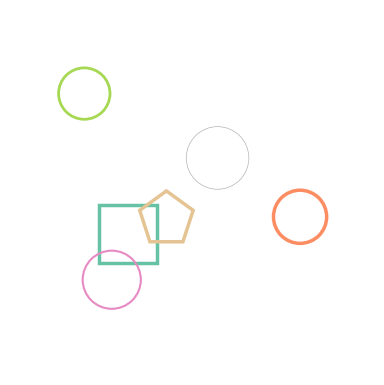[{"shape": "square", "thickness": 2.5, "radius": 0.38, "center": [0.333, 0.392]}, {"shape": "circle", "thickness": 2.5, "radius": 0.35, "center": [0.779, 0.437]}, {"shape": "circle", "thickness": 1.5, "radius": 0.38, "center": [0.29, 0.273]}, {"shape": "circle", "thickness": 2, "radius": 0.33, "center": [0.219, 0.757]}, {"shape": "pentagon", "thickness": 2.5, "radius": 0.36, "center": [0.432, 0.431]}, {"shape": "circle", "thickness": 0.5, "radius": 0.41, "center": [0.565, 0.59]}]